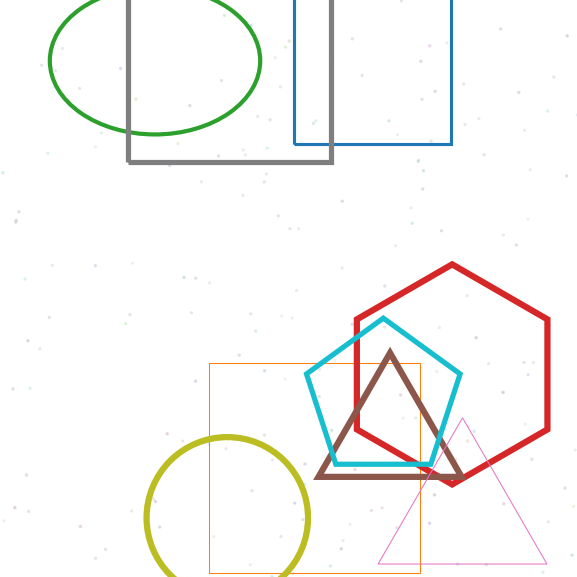[{"shape": "square", "thickness": 1.5, "radius": 0.68, "center": [0.645, 0.885]}, {"shape": "square", "thickness": 0.5, "radius": 0.91, "center": [0.544, 0.189]}, {"shape": "oval", "thickness": 2, "radius": 0.91, "center": [0.268, 0.894]}, {"shape": "hexagon", "thickness": 3, "radius": 0.95, "center": [0.783, 0.351]}, {"shape": "triangle", "thickness": 3, "radius": 0.72, "center": [0.675, 0.245]}, {"shape": "triangle", "thickness": 0.5, "radius": 0.84, "center": [0.801, 0.107]}, {"shape": "square", "thickness": 2.5, "radius": 0.88, "center": [0.398, 0.895]}, {"shape": "circle", "thickness": 3, "radius": 0.7, "center": [0.394, 0.102]}, {"shape": "pentagon", "thickness": 2.5, "radius": 0.7, "center": [0.664, 0.308]}]